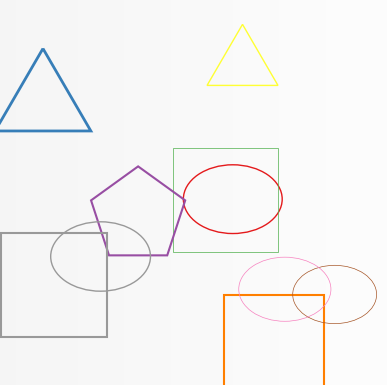[{"shape": "oval", "thickness": 1, "radius": 0.64, "center": [0.601, 0.483]}, {"shape": "triangle", "thickness": 2, "radius": 0.71, "center": [0.111, 0.731]}, {"shape": "square", "thickness": 0.5, "radius": 0.68, "center": [0.582, 0.48]}, {"shape": "pentagon", "thickness": 1.5, "radius": 0.64, "center": [0.356, 0.44]}, {"shape": "square", "thickness": 1.5, "radius": 0.65, "center": [0.706, 0.104]}, {"shape": "triangle", "thickness": 1, "radius": 0.53, "center": [0.626, 0.831]}, {"shape": "oval", "thickness": 0.5, "radius": 0.54, "center": [0.864, 0.235]}, {"shape": "oval", "thickness": 0.5, "radius": 0.59, "center": [0.735, 0.249]}, {"shape": "oval", "thickness": 1, "radius": 0.64, "center": [0.26, 0.334]}, {"shape": "square", "thickness": 1.5, "radius": 0.68, "center": [0.139, 0.26]}]